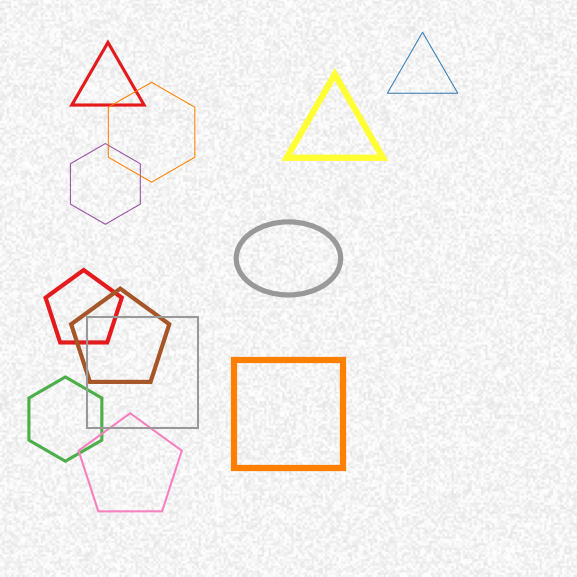[{"shape": "pentagon", "thickness": 2, "radius": 0.35, "center": [0.145, 0.462]}, {"shape": "triangle", "thickness": 1.5, "radius": 0.36, "center": [0.187, 0.853]}, {"shape": "triangle", "thickness": 0.5, "radius": 0.35, "center": [0.732, 0.873]}, {"shape": "hexagon", "thickness": 1.5, "radius": 0.36, "center": [0.113, 0.273]}, {"shape": "hexagon", "thickness": 0.5, "radius": 0.35, "center": [0.182, 0.681]}, {"shape": "hexagon", "thickness": 0.5, "radius": 0.43, "center": [0.262, 0.77]}, {"shape": "square", "thickness": 3, "radius": 0.47, "center": [0.5, 0.283]}, {"shape": "triangle", "thickness": 3, "radius": 0.48, "center": [0.58, 0.774]}, {"shape": "pentagon", "thickness": 2, "radius": 0.45, "center": [0.208, 0.41]}, {"shape": "pentagon", "thickness": 1, "radius": 0.47, "center": [0.225, 0.19]}, {"shape": "square", "thickness": 1, "radius": 0.48, "center": [0.247, 0.355]}, {"shape": "oval", "thickness": 2.5, "radius": 0.45, "center": [0.499, 0.552]}]